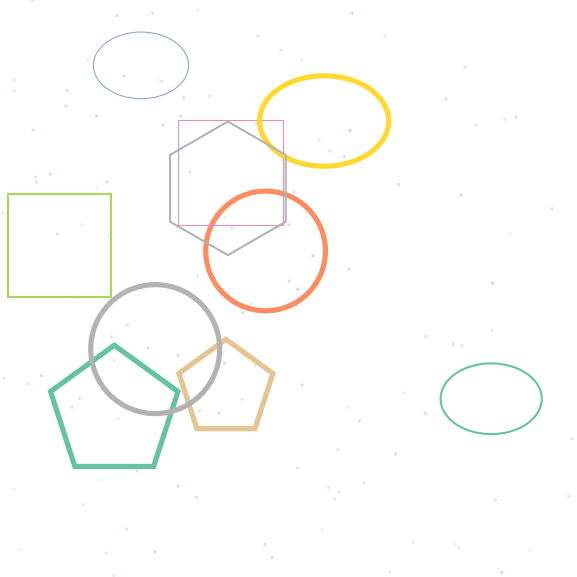[{"shape": "pentagon", "thickness": 2.5, "radius": 0.58, "center": [0.198, 0.285]}, {"shape": "oval", "thickness": 1, "radius": 0.44, "center": [0.851, 0.309]}, {"shape": "circle", "thickness": 2.5, "radius": 0.52, "center": [0.46, 0.565]}, {"shape": "oval", "thickness": 0.5, "radius": 0.41, "center": [0.244, 0.886]}, {"shape": "square", "thickness": 0.5, "radius": 0.45, "center": [0.399, 0.701]}, {"shape": "square", "thickness": 1, "radius": 0.45, "center": [0.103, 0.575]}, {"shape": "oval", "thickness": 2.5, "radius": 0.56, "center": [0.561, 0.79]}, {"shape": "pentagon", "thickness": 2.5, "radius": 0.43, "center": [0.391, 0.326]}, {"shape": "hexagon", "thickness": 1, "radius": 0.58, "center": [0.395, 0.673]}, {"shape": "circle", "thickness": 2.5, "radius": 0.56, "center": [0.269, 0.395]}]